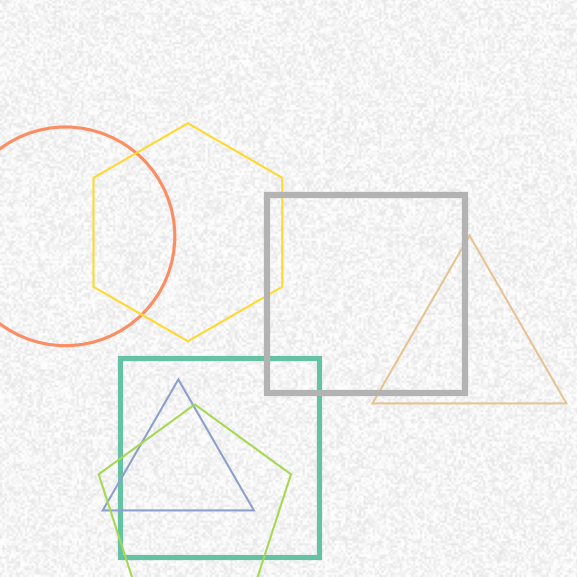[{"shape": "square", "thickness": 2.5, "radius": 0.86, "center": [0.38, 0.207]}, {"shape": "circle", "thickness": 1.5, "radius": 0.95, "center": [0.113, 0.59]}, {"shape": "triangle", "thickness": 1, "radius": 0.76, "center": [0.309, 0.191]}, {"shape": "pentagon", "thickness": 1, "radius": 0.88, "center": [0.337, 0.124]}, {"shape": "hexagon", "thickness": 1, "radius": 0.94, "center": [0.325, 0.597]}, {"shape": "triangle", "thickness": 1, "radius": 0.97, "center": [0.813, 0.398]}, {"shape": "square", "thickness": 3, "radius": 0.86, "center": [0.633, 0.49]}]